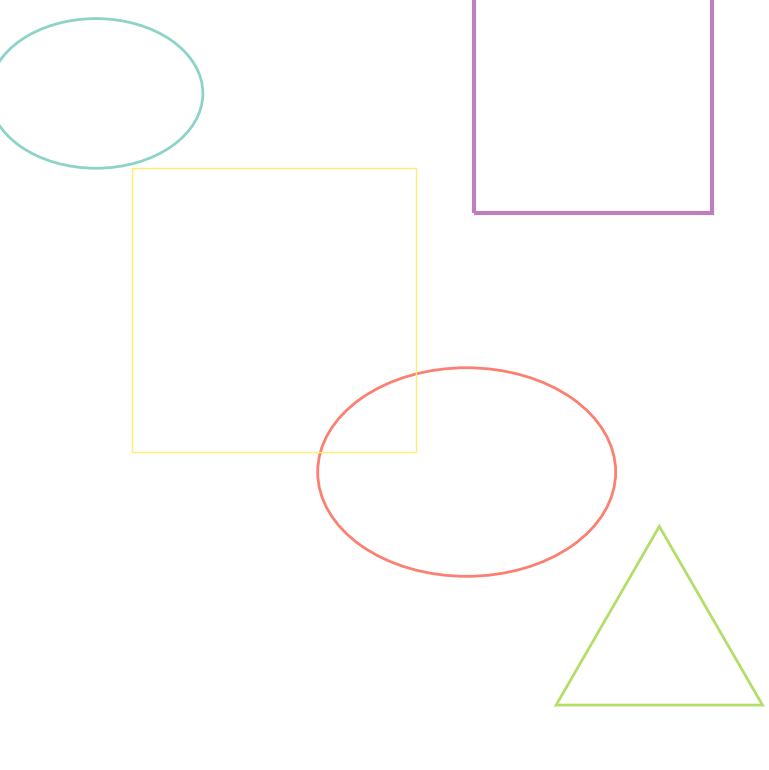[{"shape": "oval", "thickness": 1, "radius": 0.69, "center": [0.125, 0.879]}, {"shape": "oval", "thickness": 1, "radius": 0.97, "center": [0.606, 0.387]}, {"shape": "triangle", "thickness": 1, "radius": 0.77, "center": [0.856, 0.162]}, {"shape": "square", "thickness": 1.5, "radius": 0.77, "center": [0.77, 0.878]}, {"shape": "square", "thickness": 0.5, "radius": 0.92, "center": [0.355, 0.598]}]